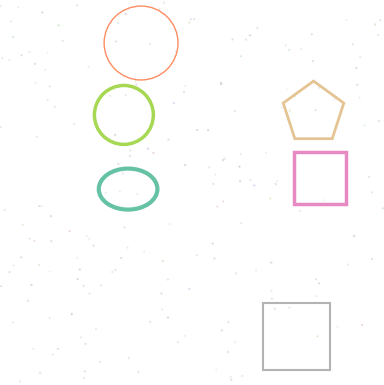[{"shape": "oval", "thickness": 3, "radius": 0.38, "center": [0.333, 0.509]}, {"shape": "circle", "thickness": 1, "radius": 0.48, "center": [0.366, 0.888]}, {"shape": "square", "thickness": 2.5, "radius": 0.34, "center": [0.831, 0.538]}, {"shape": "circle", "thickness": 2.5, "radius": 0.38, "center": [0.322, 0.701]}, {"shape": "pentagon", "thickness": 2, "radius": 0.41, "center": [0.814, 0.707]}, {"shape": "square", "thickness": 1.5, "radius": 0.43, "center": [0.771, 0.125]}]